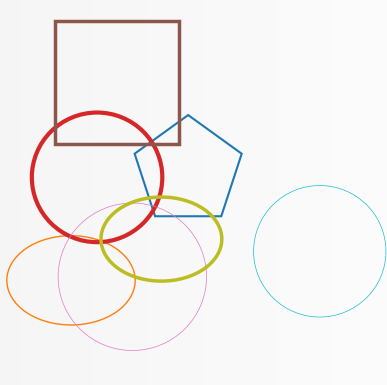[{"shape": "pentagon", "thickness": 1.5, "radius": 0.73, "center": [0.486, 0.556]}, {"shape": "oval", "thickness": 1, "radius": 0.83, "center": [0.183, 0.272]}, {"shape": "circle", "thickness": 3, "radius": 0.84, "center": [0.251, 0.539]}, {"shape": "square", "thickness": 2.5, "radius": 0.8, "center": [0.302, 0.786]}, {"shape": "circle", "thickness": 0.5, "radius": 0.96, "center": [0.341, 0.281]}, {"shape": "oval", "thickness": 2.5, "radius": 0.78, "center": [0.417, 0.379]}, {"shape": "circle", "thickness": 0.5, "radius": 0.85, "center": [0.825, 0.347]}]